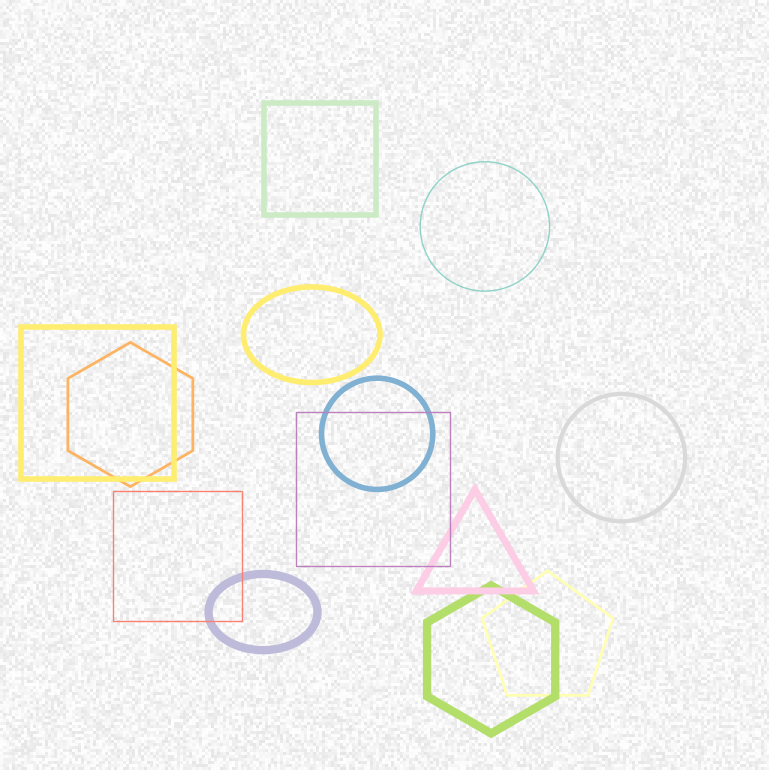[{"shape": "circle", "thickness": 0.5, "radius": 0.42, "center": [0.63, 0.706]}, {"shape": "pentagon", "thickness": 1, "radius": 0.45, "center": [0.711, 0.169]}, {"shape": "oval", "thickness": 3, "radius": 0.35, "center": [0.342, 0.205]}, {"shape": "square", "thickness": 0.5, "radius": 0.42, "center": [0.23, 0.278]}, {"shape": "circle", "thickness": 2, "radius": 0.36, "center": [0.49, 0.437]}, {"shape": "hexagon", "thickness": 1, "radius": 0.47, "center": [0.169, 0.462]}, {"shape": "hexagon", "thickness": 3, "radius": 0.48, "center": [0.638, 0.144]}, {"shape": "triangle", "thickness": 2.5, "radius": 0.44, "center": [0.617, 0.276]}, {"shape": "circle", "thickness": 1.5, "radius": 0.41, "center": [0.807, 0.406]}, {"shape": "square", "thickness": 0.5, "radius": 0.5, "center": [0.484, 0.365]}, {"shape": "square", "thickness": 2, "radius": 0.36, "center": [0.416, 0.793]}, {"shape": "square", "thickness": 2, "radius": 0.5, "center": [0.126, 0.477]}, {"shape": "oval", "thickness": 2, "radius": 0.44, "center": [0.405, 0.565]}]